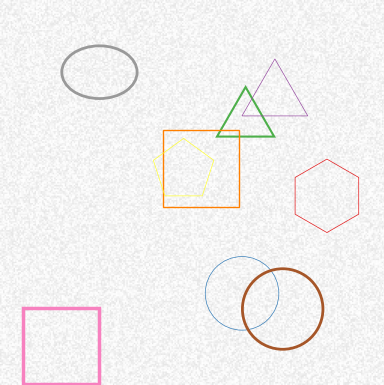[{"shape": "hexagon", "thickness": 0.5, "radius": 0.48, "center": [0.849, 0.491]}, {"shape": "circle", "thickness": 0.5, "radius": 0.48, "center": [0.629, 0.238]}, {"shape": "triangle", "thickness": 1.5, "radius": 0.43, "center": [0.638, 0.688]}, {"shape": "triangle", "thickness": 0.5, "radius": 0.49, "center": [0.714, 0.748]}, {"shape": "square", "thickness": 1, "radius": 0.5, "center": [0.523, 0.563]}, {"shape": "pentagon", "thickness": 0.5, "radius": 0.41, "center": [0.477, 0.558]}, {"shape": "circle", "thickness": 2, "radius": 0.52, "center": [0.734, 0.197]}, {"shape": "square", "thickness": 2.5, "radius": 0.5, "center": [0.158, 0.101]}, {"shape": "oval", "thickness": 2, "radius": 0.49, "center": [0.258, 0.812]}]